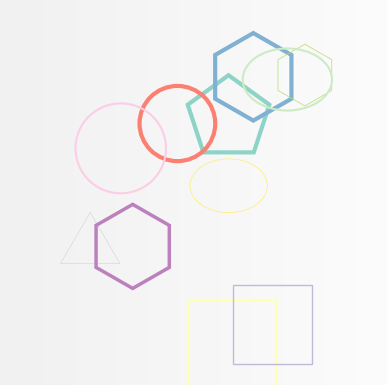[{"shape": "pentagon", "thickness": 3, "radius": 0.55, "center": [0.59, 0.694]}, {"shape": "square", "thickness": 1.5, "radius": 0.57, "center": [0.598, 0.108]}, {"shape": "square", "thickness": 1, "radius": 0.51, "center": [0.703, 0.157]}, {"shape": "circle", "thickness": 3, "radius": 0.49, "center": [0.458, 0.679]}, {"shape": "hexagon", "thickness": 3, "radius": 0.57, "center": [0.654, 0.8]}, {"shape": "hexagon", "thickness": 0.5, "radius": 0.4, "center": [0.787, 0.805]}, {"shape": "circle", "thickness": 1.5, "radius": 0.58, "center": [0.312, 0.615]}, {"shape": "triangle", "thickness": 0.5, "radius": 0.44, "center": [0.233, 0.36]}, {"shape": "hexagon", "thickness": 2.5, "radius": 0.55, "center": [0.342, 0.36]}, {"shape": "oval", "thickness": 1.5, "radius": 0.58, "center": [0.742, 0.794]}, {"shape": "oval", "thickness": 0.5, "radius": 0.5, "center": [0.59, 0.518]}]